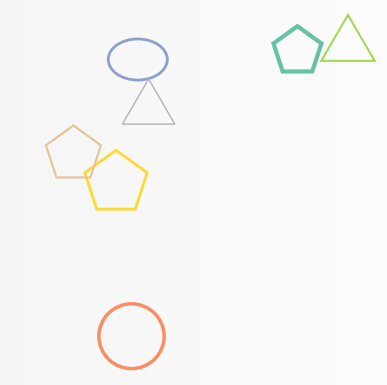[{"shape": "pentagon", "thickness": 3, "radius": 0.33, "center": [0.768, 0.867]}, {"shape": "circle", "thickness": 2.5, "radius": 0.42, "center": [0.339, 0.127]}, {"shape": "oval", "thickness": 2, "radius": 0.38, "center": [0.356, 0.845]}, {"shape": "triangle", "thickness": 1.5, "radius": 0.4, "center": [0.898, 0.882]}, {"shape": "pentagon", "thickness": 2, "radius": 0.42, "center": [0.299, 0.525]}, {"shape": "pentagon", "thickness": 1.5, "radius": 0.37, "center": [0.189, 0.599]}, {"shape": "triangle", "thickness": 1, "radius": 0.39, "center": [0.384, 0.717]}]